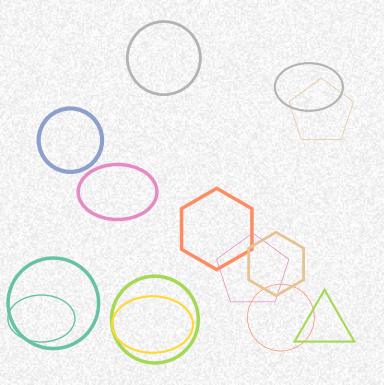[{"shape": "oval", "thickness": 1, "radius": 0.44, "center": [0.108, 0.173]}, {"shape": "circle", "thickness": 2.5, "radius": 0.59, "center": [0.139, 0.212]}, {"shape": "hexagon", "thickness": 2.5, "radius": 0.53, "center": [0.563, 0.405]}, {"shape": "circle", "thickness": 0.5, "radius": 0.43, "center": [0.73, 0.175]}, {"shape": "circle", "thickness": 3, "radius": 0.41, "center": [0.183, 0.636]}, {"shape": "pentagon", "thickness": 0.5, "radius": 0.49, "center": [0.656, 0.296]}, {"shape": "oval", "thickness": 2.5, "radius": 0.51, "center": [0.305, 0.501]}, {"shape": "triangle", "thickness": 1.5, "radius": 0.45, "center": [0.843, 0.158]}, {"shape": "circle", "thickness": 2.5, "radius": 0.56, "center": [0.402, 0.17]}, {"shape": "oval", "thickness": 1.5, "radius": 0.52, "center": [0.396, 0.157]}, {"shape": "hexagon", "thickness": 2, "radius": 0.41, "center": [0.717, 0.314]}, {"shape": "pentagon", "thickness": 0.5, "radius": 0.44, "center": [0.834, 0.709]}, {"shape": "circle", "thickness": 2, "radius": 0.47, "center": [0.426, 0.849]}, {"shape": "oval", "thickness": 1.5, "radius": 0.44, "center": [0.802, 0.774]}]